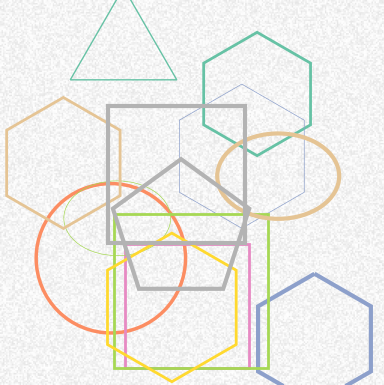[{"shape": "hexagon", "thickness": 2, "radius": 0.8, "center": [0.668, 0.756]}, {"shape": "triangle", "thickness": 1, "radius": 0.8, "center": [0.321, 0.873]}, {"shape": "circle", "thickness": 2.5, "radius": 0.97, "center": [0.288, 0.329]}, {"shape": "hexagon", "thickness": 0.5, "radius": 0.94, "center": [0.628, 0.594]}, {"shape": "hexagon", "thickness": 3, "radius": 0.85, "center": [0.817, 0.12]}, {"shape": "square", "thickness": 2, "radius": 0.8, "center": [0.485, 0.205]}, {"shape": "oval", "thickness": 0.5, "radius": 0.69, "center": [0.304, 0.433]}, {"shape": "square", "thickness": 2, "radius": 1.0, "center": [0.497, 0.244]}, {"shape": "hexagon", "thickness": 2, "radius": 0.96, "center": [0.446, 0.202]}, {"shape": "hexagon", "thickness": 2, "radius": 0.85, "center": [0.165, 0.577]}, {"shape": "oval", "thickness": 3, "radius": 0.79, "center": [0.723, 0.542]}, {"shape": "square", "thickness": 3, "radius": 0.89, "center": [0.459, 0.547]}, {"shape": "pentagon", "thickness": 3, "radius": 0.93, "center": [0.47, 0.4]}]